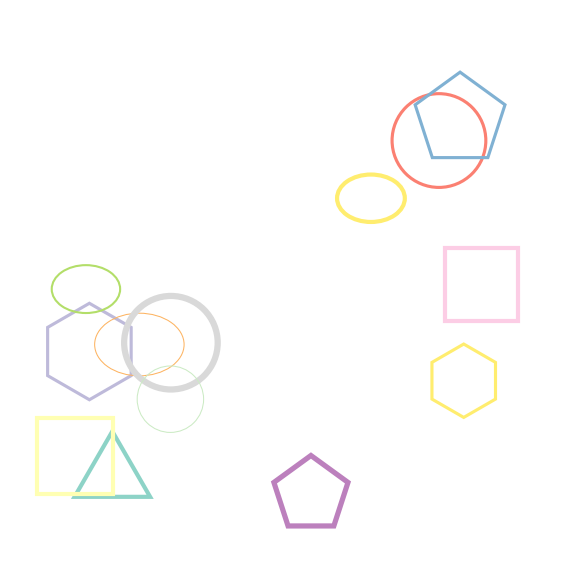[{"shape": "triangle", "thickness": 2, "radius": 0.38, "center": [0.195, 0.177]}, {"shape": "square", "thickness": 2, "radius": 0.33, "center": [0.131, 0.21]}, {"shape": "hexagon", "thickness": 1.5, "radius": 0.42, "center": [0.155, 0.39]}, {"shape": "circle", "thickness": 1.5, "radius": 0.41, "center": [0.76, 0.756]}, {"shape": "pentagon", "thickness": 1.5, "radius": 0.41, "center": [0.797, 0.792]}, {"shape": "oval", "thickness": 0.5, "radius": 0.39, "center": [0.241, 0.403]}, {"shape": "oval", "thickness": 1, "radius": 0.3, "center": [0.149, 0.499]}, {"shape": "square", "thickness": 2, "radius": 0.32, "center": [0.834, 0.506]}, {"shape": "circle", "thickness": 3, "radius": 0.4, "center": [0.296, 0.406]}, {"shape": "pentagon", "thickness": 2.5, "radius": 0.34, "center": [0.538, 0.143]}, {"shape": "circle", "thickness": 0.5, "radius": 0.29, "center": [0.295, 0.308]}, {"shape": "oval", "thickness": 2, "radius": 0.29, "center": [0.642, 0.656]}, {"shape": "hexagon", "thickness": 1.5, "radius": 0.32, "center": [0.803, 0.34]}]